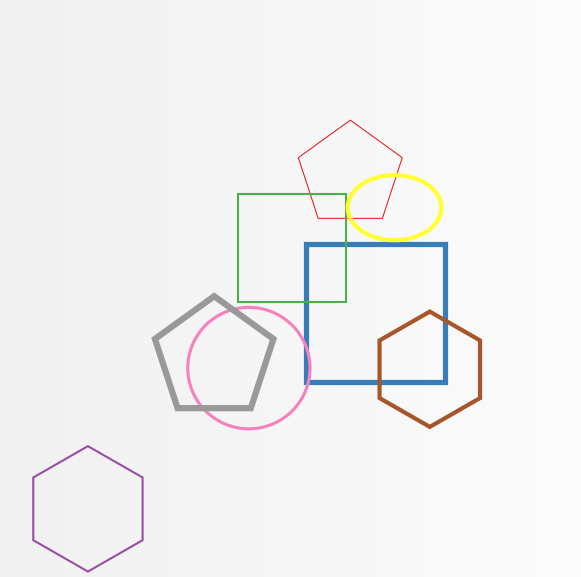[{"shape": "pentagon", "thickness": 0.5, "radius": 0.47, "center": [0.603, 0.697]}, {"shape": "square", "thickness": 2.5, "radius": 0.6, "center": [0.647, 0.458]}, {"shape": "square", "thickness": 1, "radius": 0.47, "center": [0.502, 0.57]}, {"shape": "hexagon", "thickness": 1, "radius": 0.54, "center": [0.151, 0.118]}, {"shape": "oval", "thickness": 2, "radius": 0.4, "center": [0.679, 0.64]}, {"shape": "hexagon", "thickness": 2, "radius": 0.5, "center": [0.739, 0.36]}, {"shape": "circle", "thickness": 1.5, "radius": 0.53, "center": [0.428, 0.362]}, {"shape": "pentagon", "thickness": 3, "radius": 0.54, "center": [0.368, 0.379]}]